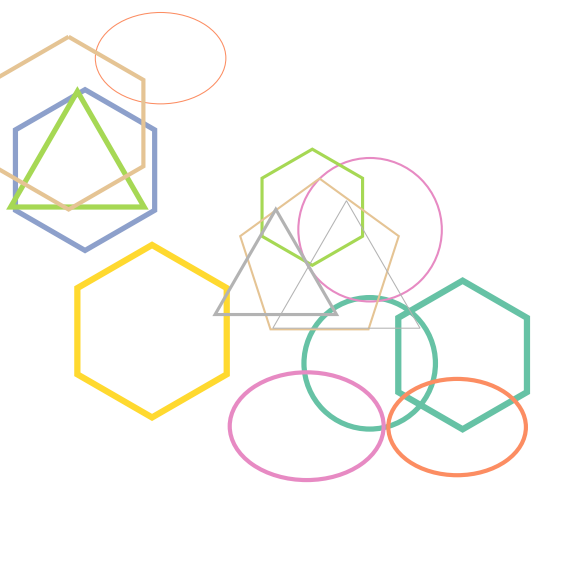[{"shape": "hexagon", "thickness": 3, "radius": 0.64, "center": [0.801, 0.384]}, {"shape": "circle", "thickness": 2.5, "radius": 0.57, "center": [0.64, 0.37]}, {"shape": "oval", "thickness": 0.5, "radius": 0.57, "center": [0.278, 0.898]}, {"shape": "oval", "thickness": 2, "radius": 0.6, "center": [0.792, 0.26]}, {"shape": "hexagon", "thickness": 2.5, "radius": 0.7, "center": [0.147, 0.705]}, {"shape": "circle", "thickness": 1, "radius": 0.62, "center": [0.641, 0.601]}, {"shape": "oval", "thickness": 2, "radius": 0.67, "center": [0.531, 0.261]}, {"shape": "hexagon", "thickness": 1.5, "radius": 0.5, "center": [0.541, 0.64]}, {"shape": "triangle", "thickness": 2.5, "radius": 0.67, "center": [0.134, 0.707]}, {"shape": "hexagon", "thickness": 3, "radius": 0.75, "center": [0.263, 0.426]}, {"shape": "pentagon", "thickness": 1, "radius": 0.72, "center": [0.553, 0.546]}, {"shape": "hexagon", "thickness": 2, "radius": 0.75, "center": [0.119, 0.786]}, {"shape": "triangle", "thickness": 1.5, "radius": 0.61, "center": [0.478, 0.515]}, {"shape": "triangle", "thickness": 0.5, "radius": 0.74, "center": [0.6, 0.504]}]